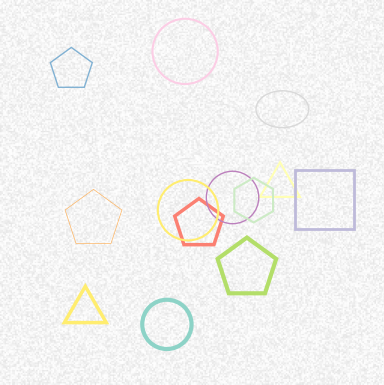[{"shape": "circle", "thickness": 3, "radius": 0.32, "center": [0.433, 0.157]}, {"shape": "triangle", "thickness": 1.5, "radius": 0.3, "center": [0.727, 0.519]}, {"shape": "square", "thickness": 2, "radius": 0.38, "center": [0.843, 0.482]}, {"shape": "pentagon", "thickness": 2.5, "radius": 0.33, "center": [0.517, 0.418]}, {"shape": "pentagon", "thickness": 1, "radius": 0.29, "center": [0.185, 0.82]}, {"shape": "pentagon", "thickness": 0.5, "radius": 0.39, "center": [0.243, 0.431]}, {"shape": "pentagon", "thickness": 3, "radius": 0.4, "center": [0.641, 0.303]}, {"shape": "circle", "thickness": 1.5, "radius": 0.42, "center": [0.481, 0.867]}, {"shape": "oval", "thickness": 1, "radius": 0.34, "center": [0.733, 0.716]}, {"shape": "circle", "thickness": 1, "radius": 0.34, "center": [0.604, 0.487]}, {"shape": "hexagon", "thickness": 1.5, "radius": 0.29, "center": [0.659, 0.48]}, {"shape": "circle", "thickness": 1.5, "radius": 0.39, "center": [0.488, 0.454]}, {"shape": "triangle", "thickness": 2.5, "radius": 0.31, "center": [0.222, 0.193]}]